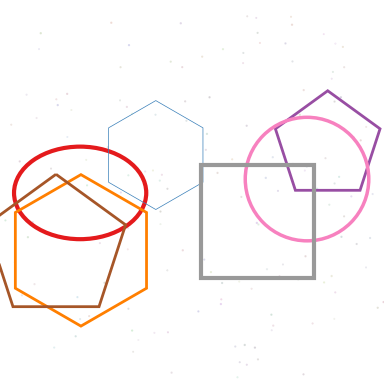[{"shape": "oval", "thickness": 3, "radius": 0.86, "center": [0.208, 0.499]}, {"shape": "hexagon", "thickness": 0.5, "radius": 0.71, "center": [0.405, 0.597]}, {"shape": "pentagon", "thickness": 2, "radius": 0.71, "center": [0.851, 0.621]}, {"shape": "hexagon", "thickness": 2, "radius": 0.98, "center": [0.21, 0.35]}, {"shape": "pentagon", "thickness": 2, "radius": 0.95, "center": [0.145, 0.357]}, {"shape": "circle", "thickness": 2.5, "radius": 0.8, "center": [0.797, 0.535]}, {"shape": "square", "thickness": 3, "radius": 0.74, "center": [0.669, 0.424]}]